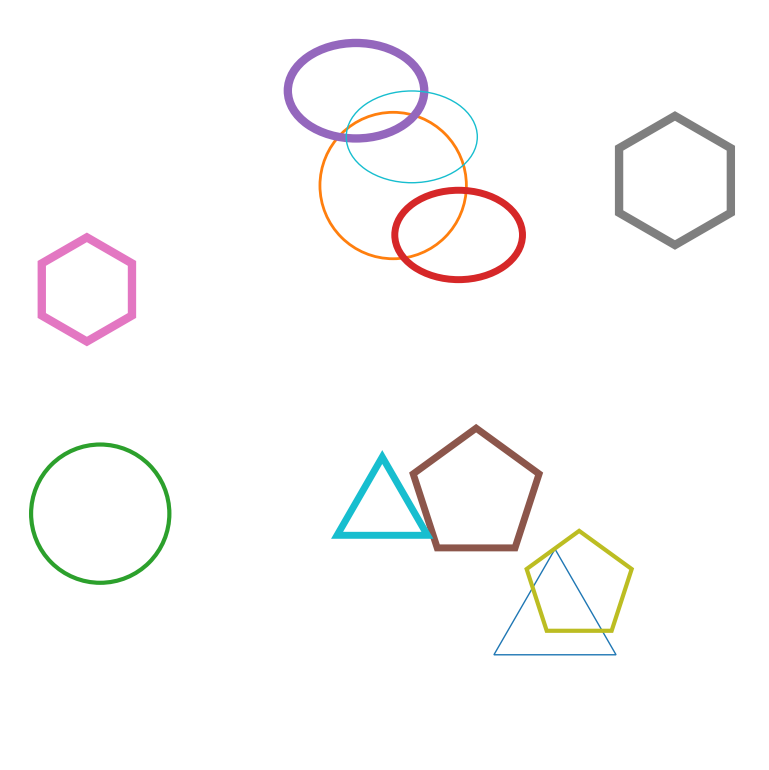[{"shape": "triangle", "thickness": 0.5, "radius": 0.46, "center": [0.721, 0.195]}, {"shape": "circle", "thickness": 1, "radius": 0.48, "center": [0.511, 0.759]}, {"shape": "circle", "thickness": 1.5, "radius": 0.45, "center": [0.13, 0.333]}, {"shape": "oval", "thickness": 2.5, "radius": 0.41, "center": [0.596, 0.695]}, {"shape": "oval", "thickness": 3, "radius": 0.44, "center": [0.462, 0.882]}, {"shape": "pentagon", "thickness": 2.5, "radius": 0.43, "center": [0.618, 0.358]}, {"shape": "hexagon", "thickness": 3, "radius": 0.34, "center": [0.113, 0.624]}, {"shape": "hexagon", "thickness": 3, "radius": 0.42, "center": [0.877, 0.766]}, {"shape": "pentagon", "thickness": 1.5, "radius": 0.36, "center": [0.752, 0.239]}, {"shape": "oval", "thickness": 0.5, "radius": 0.43, "center": [0.535, 0.822]}, {"shape": "triangle", "thickness": 2.5, "radius": 0.34, "center": [0.496, 0.339]}]